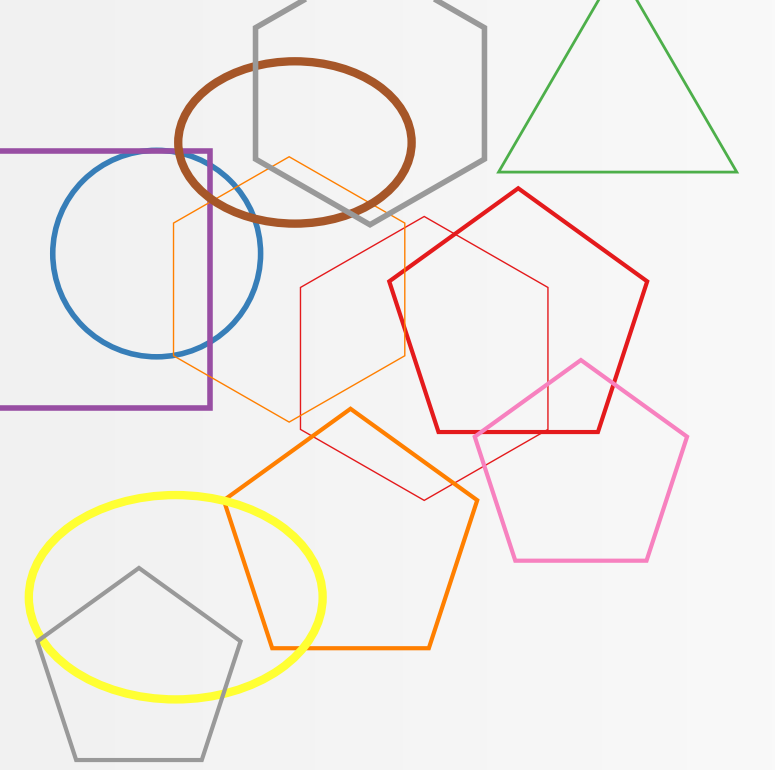[{"shape": "pentagon", "thickness": 1.5, "radius": 0.87, "center": [0.669, 0.58]}, {"shape": "hexagon", "thickness": 0.5, "radius": 0.92, "center": [0.547, 0.534]}, {"shape": "circle", "thickness": 2, "radius": 0.67, "center": [0.202, 0.671]}, {"shape": "triangle", "thickness": 1, "radius": 0.89, "center": [0.797, 0.865]}, {"shape": "square", "thickness": 2, "radius": 0.83, "center": [0.105, 0.637]}, {"shape": "pentagon", "thickness": 1.5, "radius": 0.86, "center": [0.452, 0.297]}, {"shape": "hexagon", "thickness": 0.5, "radius": 0.86, "center": [0.373, 0.624]}, {"shape": "oval", "thickness": 3, "radius": 0.95, "center": [0.227, 0.224]}, {"shape": "oval", "thickness": 3, "radius": 0.75, "center": [0.381, 0.815]}, {"shape": "pentagon", "thickness": 1.5, "radius": 0.72, "center": [0.75, 0.388]}, {"shape": "hexagon", "thickness": 2, "radius": 0.85, "center": [0.477, 0.879]}, {"shape": "pentagon", "thickness": 1.5, "radius": 0.69, "center": [0.179, 0.124]}]